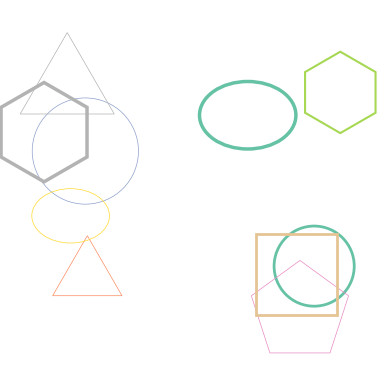[{"shape": "oval", "thickness": 2.5, "radius": 0.63, "center": [0.643, 0.701]}, {"shape": "circle", "thickness": 2, "radius": 0.52, "center": [0.816, 0.309]}, {"shape": "triangle", "thickness": 0.5, "radius": 0.52, "center": [0.227, 0.284]}, {"shape": "circle", "thickness": 0.5, "radius": 0.69, "center": [0.222, 0.608]}, {"shape": "pentagon", "thickness": 0.5, "radius": 0.66, "center": [0.779, 0.191]}, {"shape": "hexagon", "thickness": 1.5, "radius": 0.53, "center": [0.884, 0.76]}, {"shape": "oval", "thickness": 0.5, "radius": 0.5, "center": [0.183, 0.439]}, {"shape": "square", "thickness": 2, "radius": 0.52, "center": [0.77, 0.287]}, {"shape": "hexagon", "thickness": 2.5, "radius": 0.64, "center": [0.114, 0.657]}, {"shape": "triangle", "thickness": 0.5, "radius": 0.71, "center": [0.175, 0.774]}]